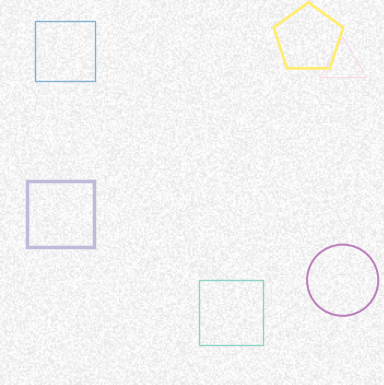[{"shape": "square", "thickness": 1, "radius": 0.42, "center": [0.6, 0.188]}, {"shape": "square", "thickness": 2.5, "radius": 0.43, "center": [0.157, 0.444]}, {"shape": "square", "thickness": 1, "radius": 0.39, "center": [0.169, 0.868]}, {"shape": "triangle", "thickness": 0.5, "radius": 0.35, "center": [0.891, 0.834]}, {"shape": "circle", "thickness": 1.5, "radius": 0.46, "center": [0.89, 0.272]}, {"shape": "pentagon", "thickness": 2, "radius": 0.47, "center": [0.801, 0.899]}]